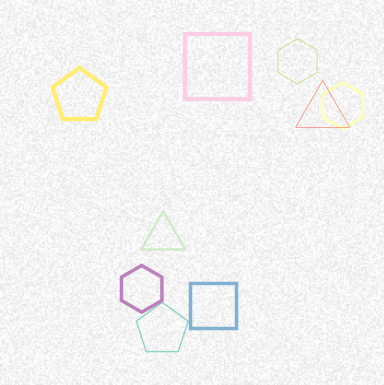[{"shape": "pentagon", "thickness": 1, "radius": 0.35, "center": [0.421, 0.144]}, {"shape": "hexagon", "thickness": 2, "radius": 0.3, "center": [0.89, 0.726]}, {"shape": "triangle", "thickness": 0.5, "radius": 0.41, "center": [0.838, 0.71]}, {"shape": "square", "thickness": 2.5, "radius": 0.29, "center": [0.553, 0.206]}, {"shape": "hexagon", "thickness": 0.5, "radius": 0.29, "center": [0.773, 0.841]}, {"shape": "square", "thickness": 3, "radius": 0.42, "center": [0.566, 0.828]}, {"shape": "hexagon", "thickness": 2.5, "radius": 0.3, "center": [0.368, 0.25]}, {"shape": "triangle", "thickness": 1.5, "radius": 0.33, "center": [0.424, 0.385]}, {"shape": "pentagon", "thickness": 3, "radius": 0.37, "center": [0.207, 0.75]}]